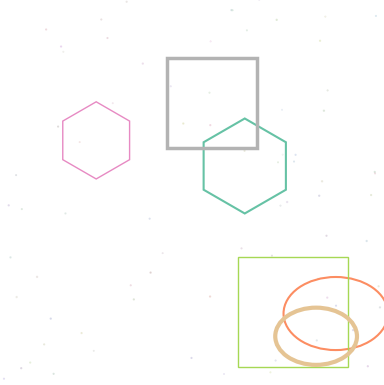[{"shape": "hexagon", "thickness": 1.5, "radius": 0.62, "center": [0.636, 0.569]}, {"shape": "oval", "thickness": 1.5, "radius": 0.68, "center": [0.872, 0.186]}, {"shape": "hexagon", "thickness": 1, "radius": 0.5, "center": [0.25, 0.635]}, {"shape": "square", "thickness": 1, "radius": 0.71, "center": [0.761, 0.19]}, {"shape": "oval", "thickness": 3, "radius": 0.53, "center": [0.821, 0.127]}, {"shape": "square", "thickness": 2.5, "radius": 0.58, "center": [0.55, 0.733]}]